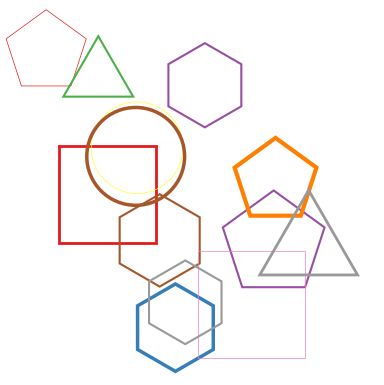[{"shape": "square", "thickness": 2, "radius": 0.63, "center": [0.279, 0.495]}, {"shape": "pentagon", "thickness": 0.5, "radius": 0.55, "center": [0.12, 0.865]}, {"shape": "hexagon", "thickness": 2.5, "radius": 0.57, "center": [0.456, 0.149]}, {"shape": "triangle", "thickness": 1.5, "radius": 0.52, "center": [0.255, 0.801]}, {"shape": "pentagon", "thickness": 1.5, "radius": 0.69, "center": [0.711, 0.366]}, {"shape": "hexagon", "thickness": 1.5, "radius": 0.55, "center": [0.532, 0.779]}, {"shape": "pentagon", "thickness": 3, "radius": 0.56, "center": [0.716, 0.53]}, {"shape": "circle", "thickness": 0.5, "radius": 0.6, "center": [0.356, 0.616]}, {"shape": "circle", "thickness": 2.5, "radius": 0.64, "center": [0.352, 0.594]}, {"shape": "hexagon", "thickness": 1.5, "radius": 0.6, "center": [0.415, 0.376]}, {"shape": "square", "thickness": 0.5, "radius": 0.7, "center": [0.653, 0.209]}, {"shape": "hexagon", "thickness": 1.5, "radius": 0.54, "center": [0.481, 0.215]}, {"shape": "triangle", "thickness": 2, "radius": 0.73, "center": [0.802, 0.359]}]